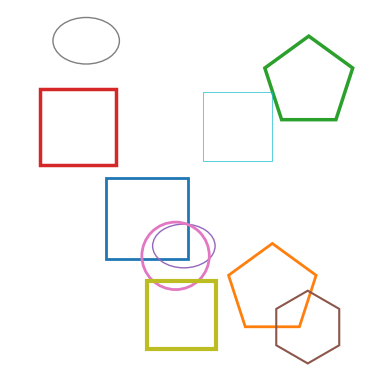[{"shape": "square", "thickness": 2, "radius": 0.53, "center": [0.382, 0.432]}, {"shape": "pentagon", "thickness": 2, "radius": 0.6, "center": [0.707, 0.248]}, {"shape": "pentagon", "thickness": 2.5, "radius": 0.6, "center": [0.802, 0.786]}, {"shape": "square", "thickness": 2.5, "radius": 0.49, "center": [0.202, 0.67]}, {"shape": "oval", "thickness": 1, "radius": 0.41, "center": [0.478, 0.361]}, {"shape": "hexagon", "thickness": 1.5, "radius": 0.47, "center": [0.799, 0.15]}, {"shape": "circle", "thickness": 2, "radius": 0.44, "center": [0.456, 0.335]}, {"shape": "oval", "thickness": 1, "radius": 0.43, "center": [0.224, 0.894]}, {"shape": "square", "thickness": 3, "radius": 0.45, "center": [0.472, 0.181]}, {"shape": "square", "thickness": 0.5, "radius": 0.45, "center": [0.617, 0.671]}]